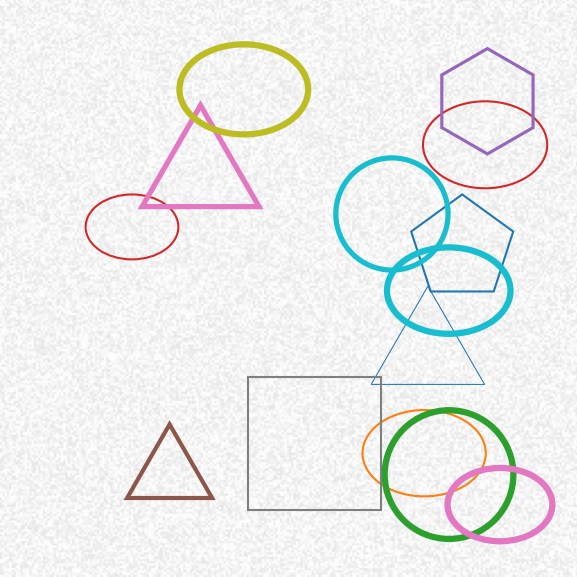[{"shape": "triangle", "thickness": 0.5, "radius": 0.57, "center": [0.741, 0.39]}, {"shape": "pentagon", "thickness": 1, "radius": 0.46, "center": [0.8, 0.57]}, {"shape": "oval", "thickness": 1, "radius": 0.53, "center": [0.734, 0.214]}, {"shape": "circle", "thickness": 3, "radius": 0.56, "center": [0.778, 0.177]}, {"shape": "oval", "thickness": 1, "radius": 0.4, "center": [0.229, 0.606]}, {"shape": "oval", "thickness": 1, "radius": 0.54, "center": [0.84, 0.748]}, {"shape": "hexagon", "thickness": 1.5, "radius": 0.46, "center": [0.844, 0.824]}, {"shape": "triangle", "thickness": 2, "radius": 0.42, "center": [0.294, 0.179]}, {"shape": "oval", "thickness": 3, "radius": 0.45, "center": [0.866, 0.125]}, {"shape": "triangle", "thickness": 2.5, "radius": 0.58, "center": [0.347, 0.7]}, {"shape": "square", "thickness": 1, "radius": 0.58, "center": [0.544, 0.231]}, {"shape": "oval", "thickness": 3, "radius": 0.56, "center": [0.422, 0.844]}, {"shape": "oval", "thickness": 3, "radius": 0.53, "center": [0.777, 0.496]}, {"shape": "circle", "thickness": 2.5, "radius": 0.49, "center": [0.679, 0.629]}]